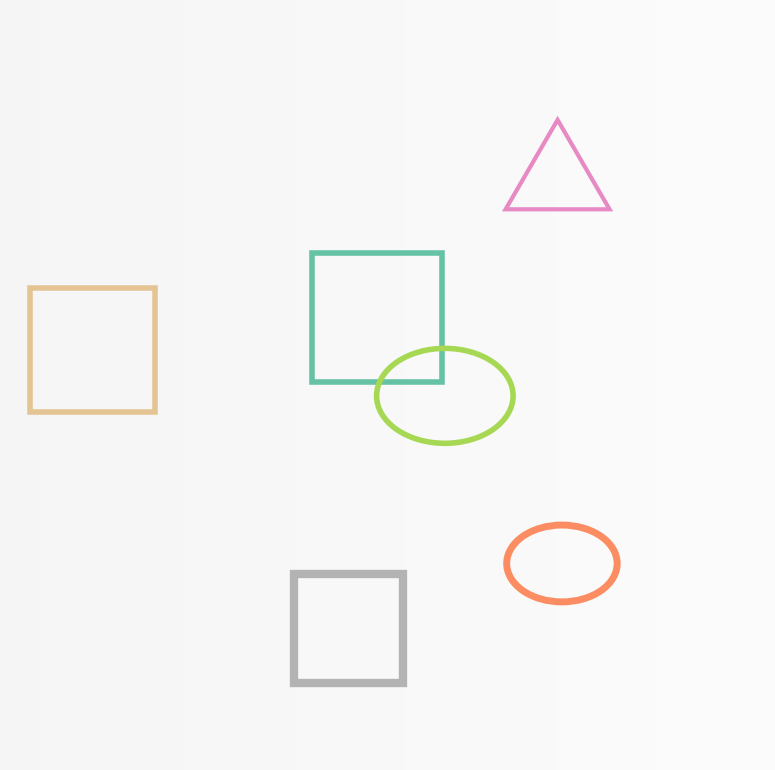[{"shape": "square", "thickness": 2, "radius": 0.42, "center": [0.486, 0.588]}, {"shape": "oval", "thickness": 2.5, "radius": 0.36, "center": [0.725, 0.268]}, {"shape": "triangle", "thickness": 1.5, "radius": 0.39, "center": [0.719, 0.767]}, {"shape": "oval", "thickness": 2, "radius": 0.44, "center": [0.574, 0.486]}, {"shape": "square", "thickness": 2, "radius": 0.4, "center": [0.119, 0.545]}, {"shape": "square", "thickness": 3, "radius": 0.35, "center": [0.449, 0.184]}]